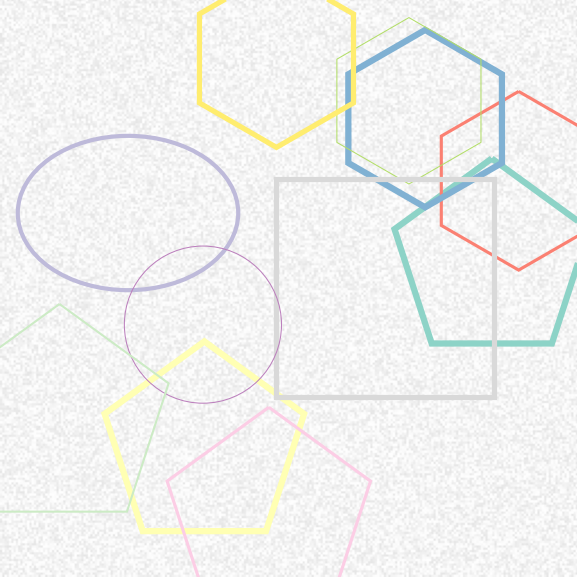[{"shape": "pentagon", "thickness": 3, "radius": 0.89, "center": [0.852, 0.548]}, {"shape": "pentagon", "thickness": 3, "radius": 0.91, "center": [0.354, 0.226]}, {"shape": "oval", "thickness": 2, "radius": 0.95, "center": [0.222, 0.63]}, {"shape": "hexagon", "thickness": 1.5, "radius": 0.77, "center": [0.898, 0.686]}, {"shape": "hexagon", "thickness": 3, "radius": 0.77, "center": [0.736, 0.794]}, {"shape": "hexagon", "thickness": 0.5, "radius": 0.72, "center": [0.708, 0.825]}, {"shape": "pentagon", "thickness": 1.5, "radius": 0.93, "center": [0.465, 0.109]}, {"shape": "square", "thickness": 2.5, "radius": 0.94, "center": [0.666, 0.501]}, {"shape": "circle", "thickness": 0.5, "radius": 0.68, "center": [0.351, 0.437]}, {"shape": "pentagon", "thickness": 1, "radius": 0.99, "center": [0.103, 0.274]}, {"shape": "hexagon", "thickness": 2.5, "radius": 0.77, "center": [0.479, 0.898]}]